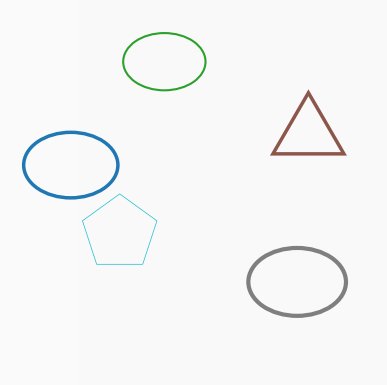[{"shape": "oval", "thickness": 2.5, "radius": 0.61, "center": [0.183, 0.571]}, {"shape": "oval", "thickness": 1.5, "radius": 0.53, "center": [0.424, 0.84]}, {"shape": "triangle", "thickness": 2.5, "radius": 0.53, "center": [0.796, 0.653]}, {"shape": "oval", "thickness": 3, "radius": 0.63, "center": [0.767, 0.268]}, {"shape": "pentagon", "thickness": 0.5, "radius": 0.51, "center": [0.309, 0.395]}]